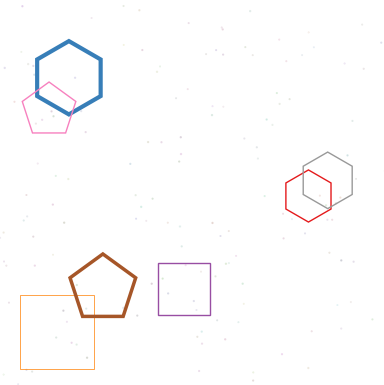[{"shape": "hexagon", "thickness": 1, "radius": 0.34, "center": [0.801, 0.491]}, {"shape": "hexagon", "thickness": 3, "radius": 0.48, "center": [0.179, 0.798]}, {"shape": "square", "thickness": 1, "radius": 0.34, "center": [0.479, 0.249]}, {"shape": "square", "thickness": 0.5, "radius": 0.48, "center": [0.148, 0.138]}, {"shape": "pentagon", "thickness": 2.5, "radius": 0.45, "center": [0.267, 0.251]}, {"shape": "pentagon", "thickness": 1, "radius": 0.37, "center": [0.127, 0.714]}, {"shape": "hexagon", "thickness": 1, "radius": 0.37, "center": [0.851, 0.532]}]